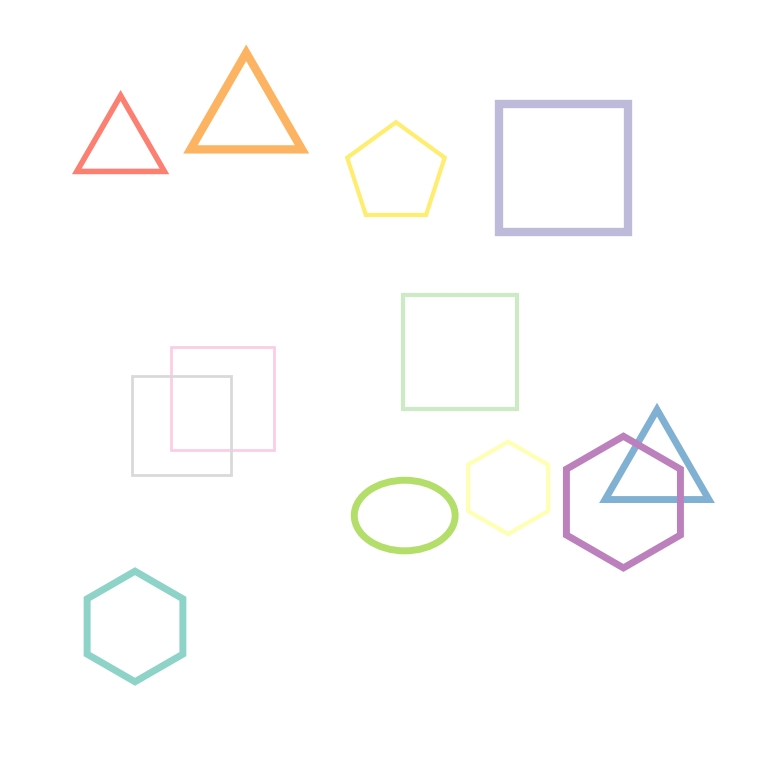[{"shape": "hexagon", "thickness": 2.5, "radius": 0.36, "center": [0.175, 0.186]}, {"shape": "hexagon", "thickness": 1.5, "radius": 0.3, "center": [0.66, 0.366]}, {"shape": "square", "thickness": 3, "radius": 0.42, "center": [0.732, 0.782]}, {"shape": "triangle", "thickness": 2, "radius": 0.33, "center": [0.157, 0.81]}, {"shape": "triangle", "thickness": 2.5, "radius": 0.39, "center": [0.853, 0.39]}, {"shape": "triangle", "thickness": 3, "radius": 0.42, "center": [0.32, 0.848]}, {"shape": "oval", "thickness": 2.5, "radius": 0.33, "center": [0.526, 0.33]}, {"shape": "square", "thickness": 1, "radius": 0.33, "center": [0.289, 0.482]}, {"shape": "square", "thickness": 1, "radius": 0.32, "center": [0.236, 0.447]}, {"shape": "hexagon", "thickness": 2.5, "radius": 0.43, "center": [0.81, 0.348]}, {"shape": "square", "thickness": 1.5, "radius": 0.37, "center": [0.598, 0.543]}, {"shape": "pentagon", "thickness": 1.5, "radius": 0.33, "center": [0.514, 0.775]}]